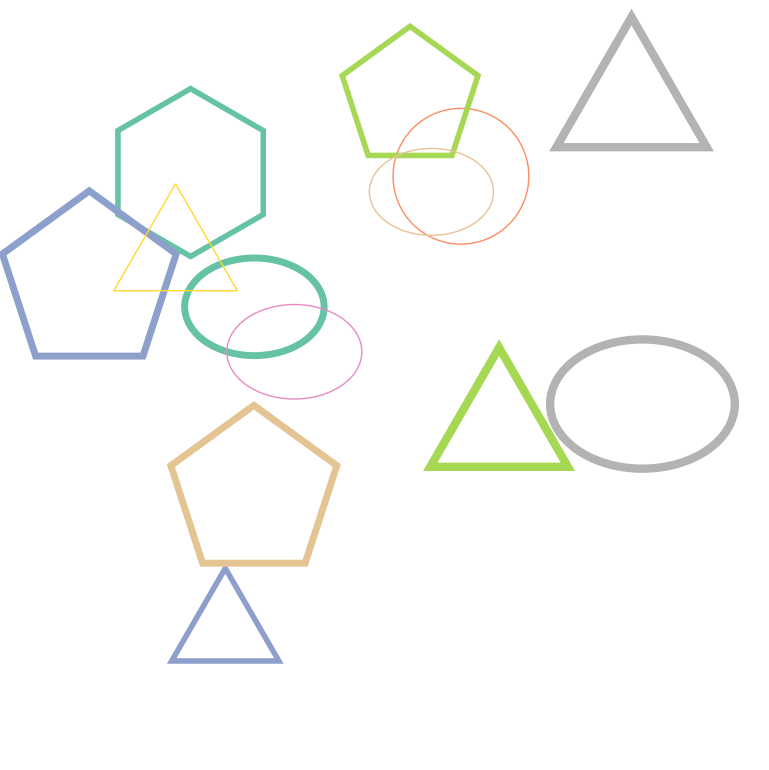[{"shape": "oval", "thickness": 2.5, "radius": 0.45, "center": [0.33, 0.602]}, {"shape": "hexagon", "thickness": 2, "radius": 0.54, "center": [0.248, 0.776]}, {"shape": "circle", "thickness": 0.5, "radius": 0.44, "center": [0.599, 0.771]}, {"shape": "pentagon", "thickness": 2.5, "radius": 0.59, "center": [0.116, 0.634]}, {"shape": "triangle", "thickness": 2, "radius": 0.4, "center": [0.293, 0.182]}, {"shape": "oval", "thickness": 0.5, "radius": 0.44, "center": [0.382, 0.543]}, {"shape": "triangle", "thickness": 3, "radius": 0.52, "center": [0.648, 0.445]}, {"shape": "pentagon", "thickness": 2, "radius": 0.46, "center": [0.533, 0.873]}, {"shape": "triangle", "thickness": 0.5, "radius": 0.46, "center": [0.228, 0.669]}, {"shape": "pentagon", "thickness": 2.5, "radius": 0.57, "center": [0.33, 0.36]}, {"shape": "oval", "thickness": 0.5, "radius": 0.4, "center": [0.56, 0.751]}, {"shape": "triangle", "thickness": 3, "radius": 0.56, "center": [0.82, 0.865]}, {"shape": "oval", "thickness": 3, "radius": 0.6, "center": [0.834, 0.475]}]